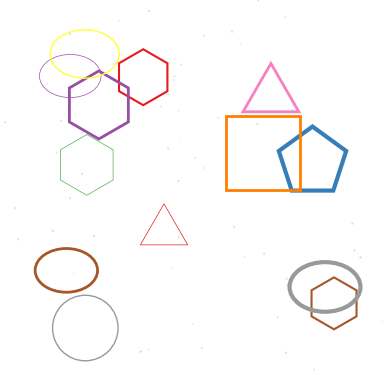[{"shape": "triangle", "thickness": 0.5, "radius": 0.36, "center": [0.426, 0.4]}, {"shape": "hexagon", "thickness": 1.5, "radius": 0.36, "center": [0.372, 0.799]}, {"shape": "pentagon", "thickness": 3, "radius": 0.46, "center": [0.812, 0.579]}, {"shape": "hexagon", "thickness": 0.5, "radius": 0.39, "center": [0.225, 0.572]}, {"shape": "oval", "thickness": 0.5, "radius": 0.4, "center": [0.182, 0.803]}, {"shape": "hexagon", "thickness": 2, "radius": 0.44, "center": [0.257, 0.727]}, {"shape": "square", "thickness": 2, "radius": 0.48, "center": [0.683, 0.604]}, {"shape": "oval", "thickness": 1, "radius": 0.45, "center": [0.22, 0.86]}, {"shape": "hexagon", "thickness": 1.5, "radius": 0.34, "center": [0.868, 0.212]}, {"shape": "oval", "thickness": 2, "radius": 0.41, "center": [0.172, 0.298]}, {"shape": "triangle", "thickness": 2, "radius": 0.42, "center": [0.704, 0.752]}, {"shape": "circle", "thickness": 1, "radius": 0.43, "center": [0.222, 0.148]}, {"shape": "oval", "thickness": 3, "radius": 0.46, "center": [0.844, 0.255]}]